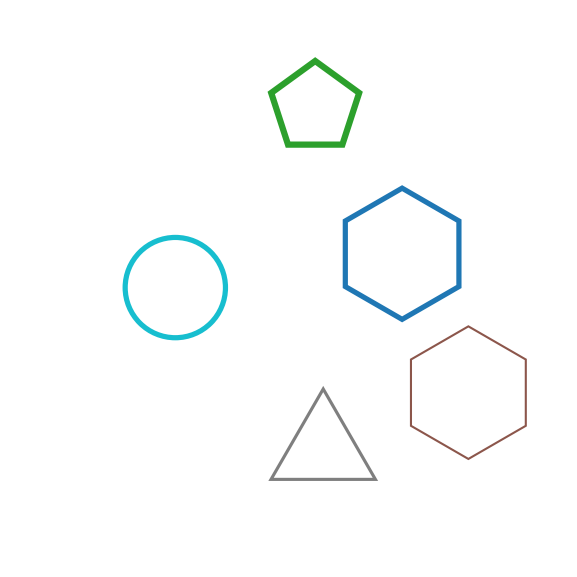[{"shape": "hexagon", "thickness": 2.5, "radius": 0.57, "center": [0.696, 0.56]}, {"shape": "pentagon", "thickness": 3, "radius": 0.4, "center": [0.546, 0.813]}, {"shape": "hexagon", "thickness": 1, "radius": 0.57, "center": [0.811, 0.319]}, {"shape": "triangle", "thickness": 1.5, "radius": 0.52, "center": [0.56, 0.221]}, {"shape": "circle", "thickness": 2.5, "radius": 0.43, "center": [0.304, 0.501]}]